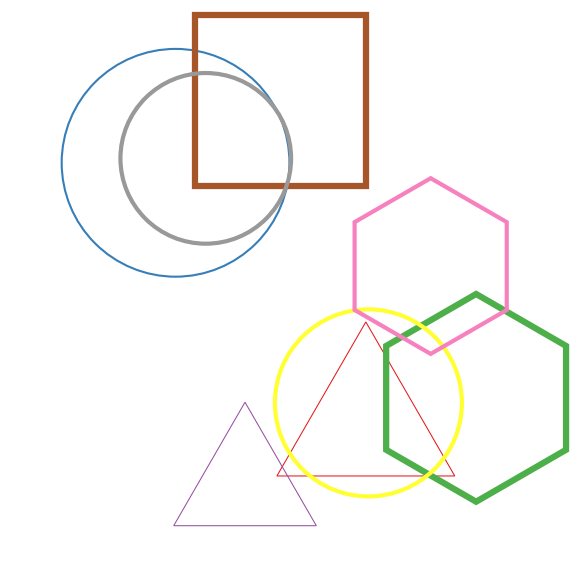[{"shape": "triangle", "thickness": 0.5, "radius": 0.89, "center": [0.633, 0.264]}, {"shape": "circle", "thickness": 1, "radius": 0.99, "center": [0.304, 0.717]}, {"shape": "hexagon", "thickness": 3, "radius": 0.9, "center": [0.824, 0.31]}, {"shape": "triangle", "thickness": 0.5, "radius": 0.71, "center": [0.424, 0.16]}, {"shape": "circle", "thickness": 2, "radius": 0.81, "center": [0.638, 0.301]}, {"shape": "square", "thickness": 3, "radius": 0.74, "center": [0.485, 0.826]}, {"shape": "hexagon", "thickness": 2, "radius": 0.76, "center": [0.746, 0.538]}, {"shape": "circle", "thickness": 2, "radius": 0.74, "center": [0.356, 0.725]}]